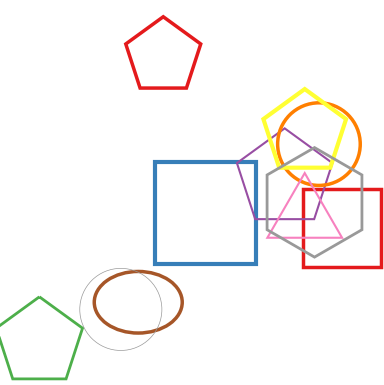[{"shape": "square", "thickness": 2.5, "radius": 0.5, "center": [0.889, 0.408]}, {"shape": "pentagon", "thickness": 2.5, "radius": 0.51, "center": [0.424, 0.854]}, {"shape": "square", "thickness": 3, "radius": 0.66, "center": [0.534, 0.447]}, {"shape": "pentagon", "thickness": 2, "radius": 0.59, "center": [0.102, 0.111]}, {"shape": "pentagon", "thickness": 1.5, "radius": 0.65, "center": [0.739, 0.536]}, {"shape": "circle", "thickness": 2.5, "radius": 0.54, "center": [0.828, 0.626]}, {"shape": "pentagon", "thickness": 3, "radius": 0.56, "center": [0.792, 0.656]}, {"shape": "oval", "thickness": 2.5, "radius": 0.57, "center": [0.359, 0.215]}, {"shape": "triangle", "thickness": 1.5, "radius": 0.56, "center": [0.791, 0.438]}, {"shape": "circle", "thickness": 0.5, "radius": 0.53, "center": [0.314, 0.196]}, {"shape": "hexagon", "thickness": 2, "radius": 0.71, "center": [0.817, 0.474]}]